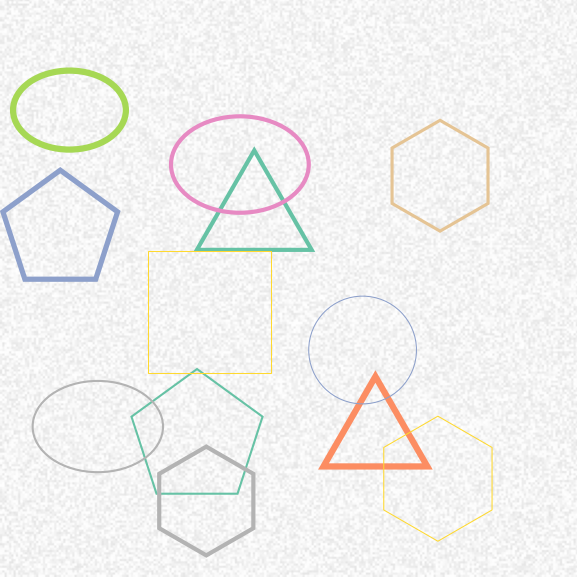[{"shape": "pentagon", "thickness": 1, "radius": 0.6, "center": [0.341, 0.241]}, {"shape": "triangle", "thickness": 2, "radius": 0.57, "center": [0.44, 0.624]}, {"shape": "triangle", "thickness": 3, "radius": 0.52, "center": [0.65, 0.243]}, {"shape": "circle", "thickness": 0.5, "radius": 0.47, "center": [0.628, 0.393]}, {"shape": "pentagon", "thickness": 2.5, "radius": 0.52, "center": [0.104, 0.6]}, {"shape": "oval", "thickness": 2, "radius": 0.6, "center": [0.415, 0.714]}, {"shape": "oval", "thickness": 3, "radius": 0.49, "center": [0.12, 0.808]}, {"shape": "square", "thickness": 0.5, "radius": 0.53, "center": [0.362, 0.459]}, {"shape": "hexagon", "thickness": 0.5, "radius": 0.54, "center": [0.758, 0.17]}, {"shape": "hexagon", "thickness": 1.5, "radius": 0.48, "center": [0.762, 0.695]}, {"shape": "oval", "thickness": 1, "radius": 0.56, "center": [0.169, 0.261]}, {"shape": "hexagon", "thickness": 2, "radius": 0.47, "center": [0.357, 0.132]}]